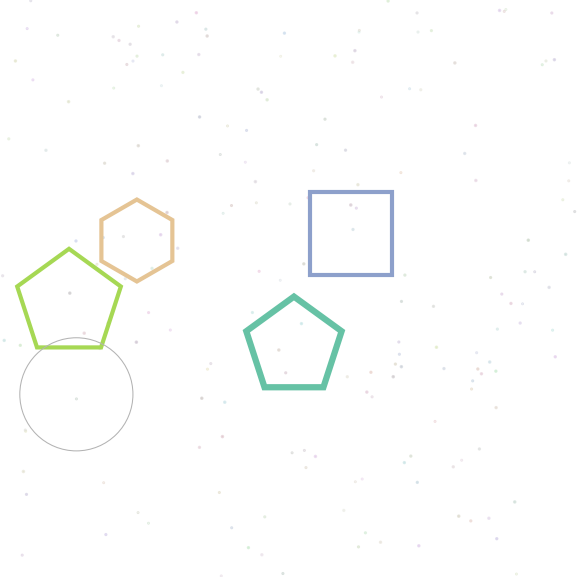[{"shape": "pentagon", "thickness": 3, "radius": 0.43, "center": [0.509, 0.399]}, {"shape": "square", "thickness": 2, "radius": 0.36, "center": [0.608, 0.595]}, {"shape": "pentagon", "thickness": 2, "radius": 0.47, "center": [0.12, 0.474]}, {"shape": "hexagon", "thickness": 2, "radius": 0.35, "center": [0.237, 0.583]}, {"shape": "circle", "thickness": 0.5, "radius": 0.49, "center": [0.132, 0.316]}]